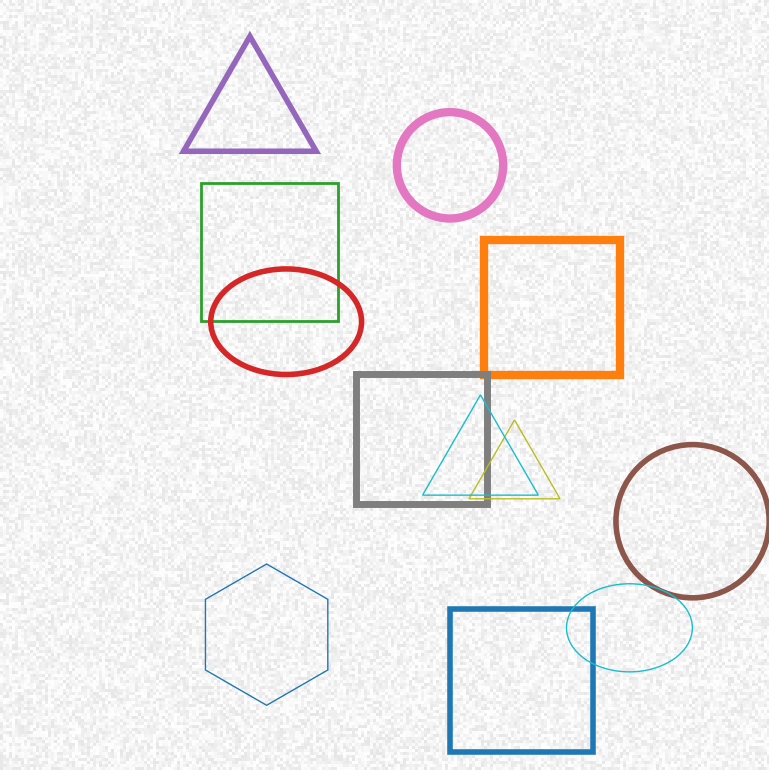[{"shape": "hexagon", "thickness": 0.5, "radius": 0.46, "center": [0.346, 0.176]}, {"shape": "square", "thickness": 2, "radius": 0.46, "center": [0.677, 0.116]}, {"shape": "square", "thickness": 3, "radius": 0.44, "center": [0.717, 0.601]}, {"shape": "square", "thickness": 1, "radius": 0.45, "center": [0.35, 0.673]}, {"shape": "oval", "thickness": 2, "radius": 0.49, "center": [0.372, 0.582]}, {"shape": "triangle", "thickness": 2, "radius": 0.5, "center": [0.325, 0.853]}, {"shape": "circle", "thickness": 2, "radius": 0.5, "center": [0.899, 0.323]}, {"shape": "circle", "thickness": 3, "radius": 0.35, "center": [0.584, 0.785]}, {"shape": "square", "thickness": 2.5, "radius": 0.42, "center": [0.547, 0.43]}, {"shape": "triangle", "thickness": 0.5, "radius": 0.34, "center": [0.668, 0.386]}, {"shape": "oval", "thickness": 0.5, "radius": 0.41, "center": [0.817, 0.185]}, {"shape": "triangle", "thickness": 0.5, "radius": 0.43, "center": [0.624, 0.4]}]